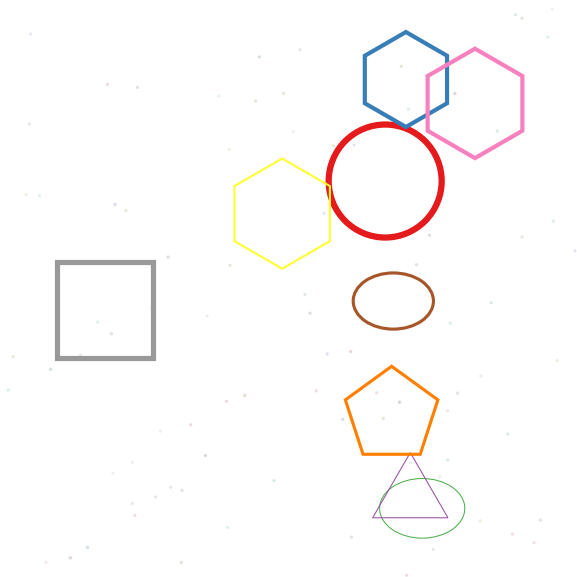[{"shape": "circle", "thickness": 3, "radius": 0.49, "center": [0.667, 0.686]}, {"shape": "hexagon", "thickness": 2, "radius": 0.41, "center": [0.703, 0.861]}, {"shape": "oval", "thickness": 0.5, "radius": 0.37, "center": [0.731, 0.119]}, {"shape": "triangle", "thickness": 0.5, "radius": 0.38, "center": [0.71, 0.14]}, {"shape": "pentagon", "thickness": 1.5, "radius": 0.42, "center": [0.678, 0.281]}, {"shape": "hexagon", "thickness": 1, "radius": 0.48, "center": [0.489, 0.629]}, {"shape": "oval", "thickness": 1.5, "radius": 0.35, "center": [0.681, 0.478]}, {"shape": "hexagon", "thickness": 2, "radius": 0.47, "center": [0.823, 0.82]}, {"shape": "square", "thickness": 2.5, "radius": 0.42, "center": [0.182, 0.462]}]